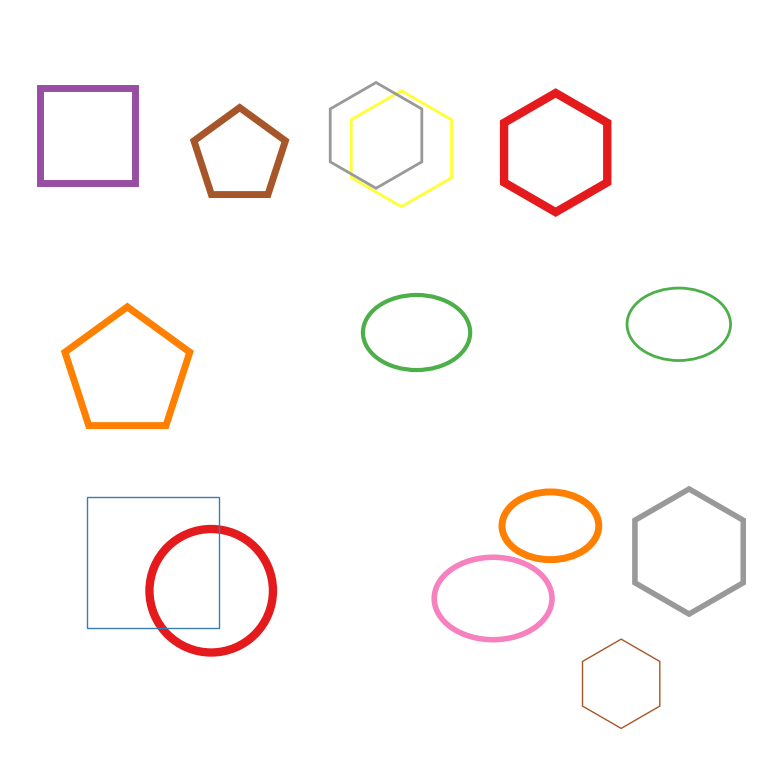[{"shape": "circle", "thickness": 3, "radius": 0.4, "center": [0.274, 0.233]}, {"shape": "hexagon", "thickness": 3, "radius": 0.39, "center": [0.722, 0.802]}, {"shape": "square", "thickness": 0.5, "radius": 0.43, "center": [0.199, 0.27]}, {"shape": "oval", "thickness": 1.5, "radius": 0.35, "center": [0.541, 0.568]}, {"shape": "oval", "thickness": 1, "radius": 0.34, "center": [0.882, 0.579]}, {"shape": "square", "thickness": 2.5, "radius": 0.31, "center": [0.114, 0.824]}, {"shape": "pentagon", "thickness": 2.5, "radius": 0.43, "center": [0.165, 0.516]}, {"shape": "oval", "thickness": 2.5, "radius": 0.31, "center": [0.715, 0.317]}, {"shape": "hexagon", "thickness": 1, "radius": 0.38, "center": [0.521, 0.807]}, {"shape": "pentagon", "thickness": 2.5, "radius": 0.31, "center": [0.311, 0.798]}, {"shape": "hexagon", "thickness": 0.5, "radius": 0.29, "center": [0.807, 0.112]}, {"shape": "oval", "thickness": 2, "radius": 0.38, "center": [0.64, 0.223]}, {"shape": "hexagon", "thickness": 2, "radius": 0.41, "center": [0.895, 0.284]}, {"shape": "hexagon", "thickness": 1, "radius": 0.34, "center": [0.488, 0.824]}]